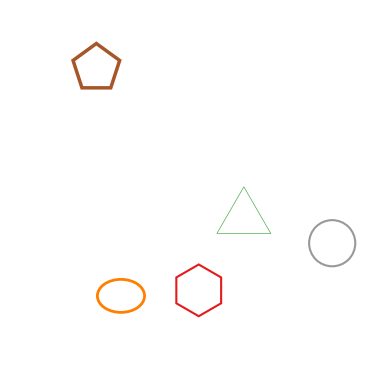[{"shape": "hexagon", "thickness": 1.5, "radius": 0.34, "center": [0.516, 0.246]}, {"shape": "triangle", "thickness": 0.5, "radius": 0.4, "center": [0.633, 0.434]}, {"shape": "oval", "thickness": 2, "radius": 0.31, "center": [0.314, 0.232]}, {"shape": "pentagon", "thickness": 2.5, "radius": 0.32, "center": [0.25, 0.823]}, {"shape": "circle", "thickness": 1.5, "radius": 0.3, "center": [0.863, 0.368]}]